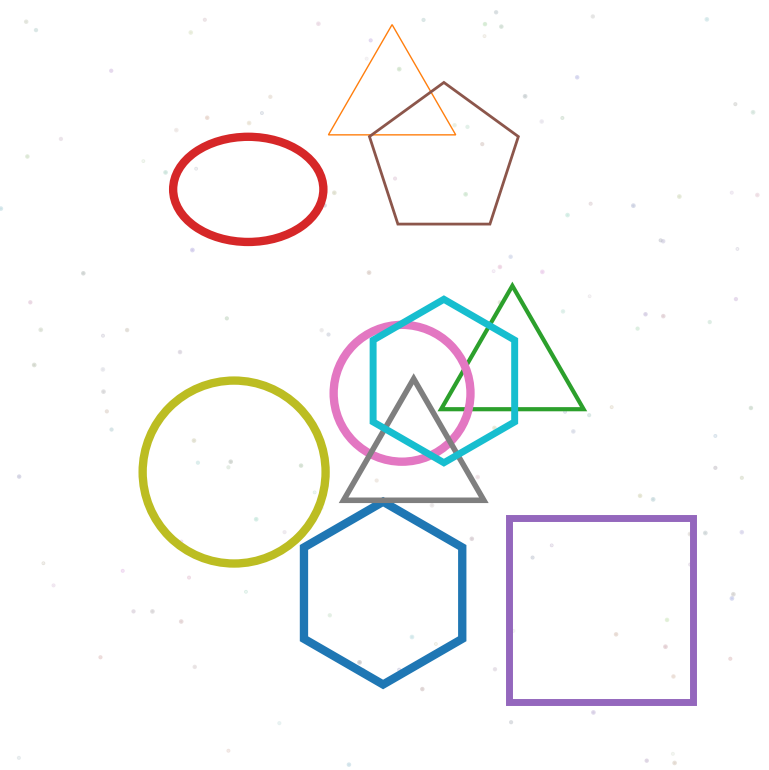[{"shape": "hexagon", "thickness": 3, "radius": 0.59, "center": [0.498, 0.23]}, {"shape": "triangle", "thickness": 0.5, "radius": 0.48, "center": [0.509, 0.873]}, {"shape": "triangle", "thickness": 1.5, "radius": 0.53, "center": [0.665, 0.522]}, {"shape": "oval", "thickness": 3, "radius": 0.49, "center": [0.322, 0.754]}, {"shape": "square", "thickness": 2.5, "radius": 0.6, "center": [0.78, 0.207]}, {"shape": "pentagon", "thickness": 1, "radius": 0.51, "center": [0.576, 0.791]}, {"shape": "circle", "thickness": 3, "radius": 0.44, "center": [0.522, 0.489]}, {"shape": "triangle", "thickness": 2, "radius": 0.53, "center": [0.537, 0.403]}, {"shape": "circle", "thickness": 3, "radius": 0.59, "center": [0.304, 0.387]}, {"shape": "hexagon", "thickness": 2.5, "radius": 0.53, "center": [0.576, 0.505]}]